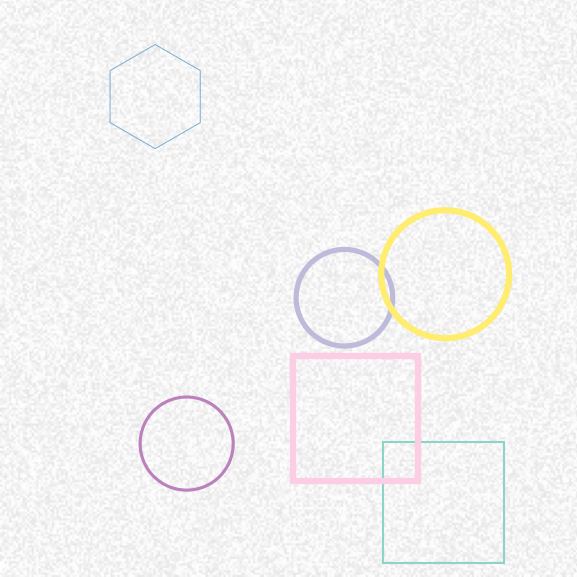[{"shape": "square", "thickness": 1, "radius": 0.52, "center": [0.768, 0.129]}, {"shape": "circle", "thickness": 2.5, "radius": 0.42, "center": [0.596, 0.484]}, {"shape": "hexagon", "thickness": 0.5, "radius": 0.45, "center": [0.269, 0.832]}, {"shape": "square", "thickness": 3, "radius": 0.54, "center": [0.615, 0.274]}, {"shape": "circle", "thickness": 1.5, "radius": 0.4, "center": [0.323, 0.231]}, {"shape": "circle", "thickness": 3, "radius": 0.55, "center": [0.771, 0.524]}]